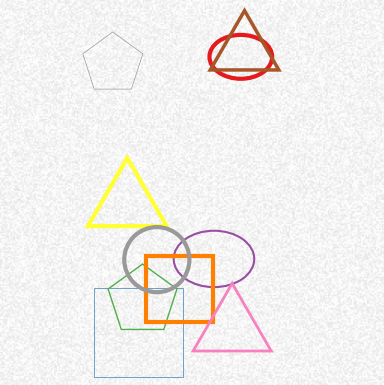[{"shape": "oval", "thickness": 3, "radius": 0.41, "center": [0.625, 0.852]}, {"shape": "square", "thickness": 0.5, "radius": 0.58, "center": [0.359, 0.137]}, {"shape": "pentagon", "thickness": 1, "radius": 0.47, "center": [0.37, 0.22]}, {"shape": "oval", "thickness": 1.5, "radius": 0.52, "center": [0.556, 0.327]}, {"shape": "square", "thickness": 3, "radius": 0.43, "center": [0.466, 0.25]}, {"shape": "triangle", "thickness": 3, "radius": 0.59, "center": [0.331, 0.472]}, {"shape": "triangle", "thickness": 2.5, "radius": 0.51, "center": [0.635, 0.87]}, {"shape": "triangle", "thickness": 2, "radius": 0.59, "center": [0.603, 0.147]}, {"shape": "pentagon", "thickness": 0.5, "radius": 0.41, "center": [0.293, 0.835]}, {"shape": "circle", "thickness": 3, "radius": 0.42, "center": [0.407, 0.326]}]